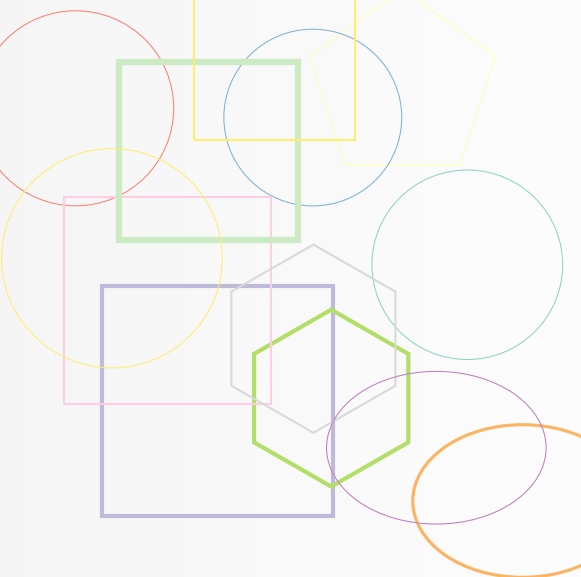[{"shape": "circle", "thickness": 0.5, "radius": 0.82, "center": [0.804, 0.541]}, {"shape": "pentagon", "thickness": 0.5, "radius": 0.84, "center": [0.692, 0.85]}, {"shape": "square", "thickness": 2, "radius": 0.99, "center": [0.374, 0.305]}, {"shape": "circle", "thickness": 0.5, "radius": 0.84, "center": [0.13, 0.812]}, {"shape": "circle", "thickness": 0.5, "radius": 0.77, "center": [0.538, 0.796]}, {"shape": "oval", "thickness": 1.5, "radius": 0.94, "center": [0.899, 0.132]}, {"shape": "hexagon", "thickness": 2, "radius": 0.77, "center": [0.57, 0.31]}, {"shape": "square", "thickness": 1, "radius": 0.89, "center": [0.288, 0.479]}, {"shape": "hexagon", "thickness": 1, "radius": 0.81, "center": [0.539, 0.413]}, {"shape": "oval", "thickness": 0.5, "radius": 0.94, "center": [0.751, 0.224]}, {"shape": "square", "thickness": 3, "radius": 0.77, "center": [0.359, 0.737]}, {"shape": "square", "thickness": 1, "radius": 0.7, "center": [0.472, 0.896]}, {"shape": "circle", "thickness": 0.5, "radius": 0.95, "center": [0.193, 0.552]}]